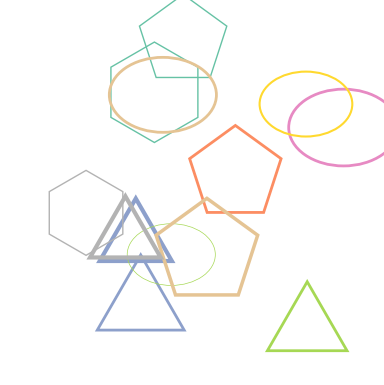[{"shape": "pentagon", "thickness": 1, "radius": 0.6, "center": [0.476, 0.895]}, {"shape": "hexagon", "thickness": 1, "radius": 0.65, "center": [0.401, 0.76]}, {"shape": "pentagon", "thickness": 2, "radius": 0.62, "center": [0.611, 0.549]}, {"shape": "triangle", "thickness": 2, "radius": 0.65, "center": [0.365, 0.208]}, {"shape": "triangle", "thickness": 3, "radius": 0.54, "center": [0.353, 0.376]}, {"shape": "oval", "thickness": 2, "radius": 0.71, "center": [0.892, 0.669]}, {"shape": "oval", "thickness": 0.5, "radius": 0.57, "center": [0.445, 0.339]}, {"shape": "triangle", "thickness": 2, "radius": 0.6, "center": [0.798, 0.149]}, {"shape": "oval", "thickness": 1.5, "radius": 0.6, "center": [0.795, 0.73]}, {"shape": "pentagon", "thickness": 2.5, "radius": 0.69, "center": [0.537, 0.346]}, {"shape": "oval", "thickness": 2, "radius": 0.7, "center": [0.423, 0.754]}, {"shape": "triangle", "thickness": 3, "radius": 0.53, "center": [0.326, 0.384]}, {"shape": "hexagon", "thickness": 1, "radius": 0.55, "center": [0.223, 0.447]}]